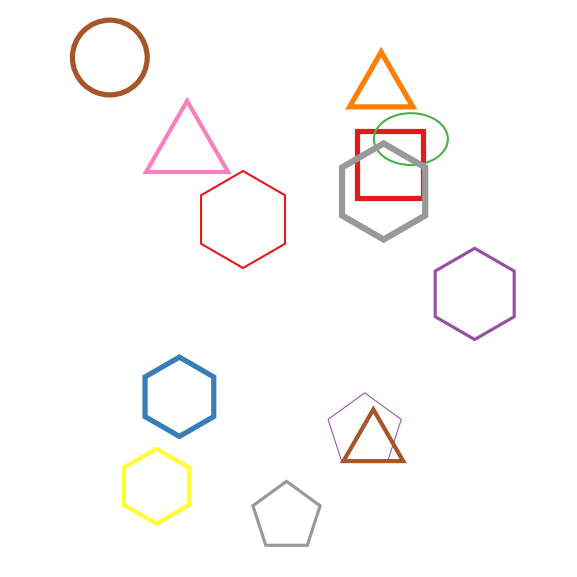[{"shape": "hexagon", "thickness": 1, "radius": 0.42, "center": [0.421, 0.619]}, {"shape": "square", "thickness": 2.5, "radius": 0.29, "center": [0.675, 0.715]}, {"shape": "hexagon", "thickness": 2.5, "radius": 0.34, "center": [0.311, 0.312]}, {"shape": "oval", "thickness": 1, "radius": 0.32, "center": [0.711, 0.758]}, {"shape": "hexagon", "thickness": 1.5, "radius": 0.39, "center": [0.822, 0.49]}, {"shape": "pentagon", "thickness": 0.5, "radius": 0.33, "center": [0.631, 0.252]}, {"shape": "triangle", "thickness": 2.5, "radius": 0.32, "center": [0.66, 0.846]}, {"shape": "hexagon", "thickness": 2, "radius": 0.32, "center": [0.271, 0.157]}, {"shape": "triangle", "thickness": 2, "radius": 0.3, "center": [0.646, 0.231]}, {"shape": "circle", "thickness": 2.5, "radius": 0.32, "center": [0.19, 0.9]}, {"shape": "triangle", "thickness": 2, "radius": 0.41, "center": [0.324, 0.742]}, {"shape": "hexagon", "thickness": 3, "radius": 0.42, "center": [0.664, 0.668]}, {"shape": "pentagon", "thickness": 1.5, "radius": 0.31, "center": [0.496, 0.104]}]